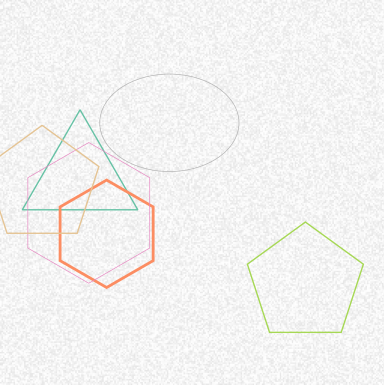[{"shape": "triangle", "thickness": 1, "radius": 0.87, "center": [0.208, 0.542]}, {"shape": "hexagon", "thickness": 2, "radius": 0.7, "center": [0.277, 0.393]}, {"shape": "hexagon", "thickness": 0.5, "radius": 0.91, "center": [0.231, 0.447]}, {"shape": "pentagon", "thickness": 1, "radius": 0.79, "center": [0.793, 0.265]}, {"shape": "pentagon", "thickness": 1, "radius": 0.77, "center": [0.109, 0.519]}, {"shape": "oval", "thickness": 0.5, "radius": 0.9, "center": [0.44, 0.681]}]